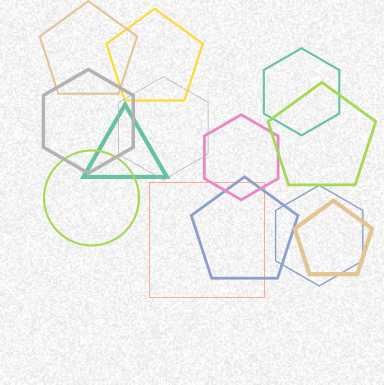[{"shape": "triangle", "thickness": 3, "radius": 0.63, "center": [0.325, 0.603]}, {"shape": "hexagon", "thickness": 1.5, "radius": 0.57, "center": [0.783, 0.762]}, {"shape": "square", "thickness": 0.5, "radius": 0.75, "center": [0.536, 0.379]}, {"shape": "hexagon", "thickness": 1, "radius": 0.65, "center": [0.829, 0.388]}, {"shape": "pentagon", "thickness": 2, "radius": 0.73, "center": [0.635, 0.395]}, {"shape": "hexagon", "thickness": 2, "radius": 0.55, "center": [0.627, 0.592]}, {"shape": "circle", "thickness": 1.5, "radius": 0.62, "center": [0.238, 0.486]}, {"shape": "pentagon", "thickness": 2, "radius": 0.74, "center": [0.836, 0.639]}, {"shape": "pentagon", "thickness": 1.5, "radius": 0.66, "center": [0.402, 0.845]}, {"shape": "pentagon", "thickness": 1.5, "radius": 0.66, "center": [0.23, 0.864]}, {"shape": "pentagon", "thickness": 3, "radius": 0.53, "center": [0.866, 0.373]}, {"shape": "hexagon", "thickness": 2.5, "radius": 0.67, "center": [0.229, 0.685]}, {"shape": "hexagon", "thickness": 0.5, "radius": 0.67, "center": [0.424, 0.667]}]